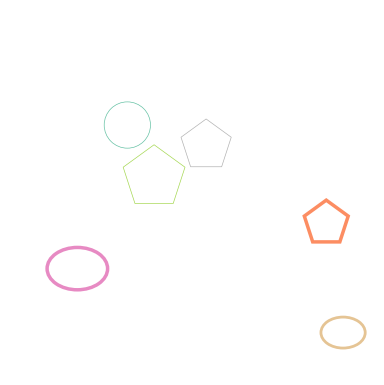[{"shape": "circle", "thickness": 0.5, "radius": 0.3, "center": [0.331, 0.675]}, {"shape": "pentagon", "thickness": 2.5, "radius": 0.3, "center": [0.847, 0.42]}, {"shape": "oval", "thickness": 2.5, "radius": 0.39, "center": [0.201, 0.302]}, {"shape": "pentagon", "thickness": 0.5, "radius": 0.42, "center": [0.4, 0.54]}, {"shape": "oval", "thickness": 2, "radius": 0.29, "center": [0.891, 0.136]}, {"shape": "pentagon", "thickness": 0.5, "radius": 0.34, "center": [0.535, 0.622]}]